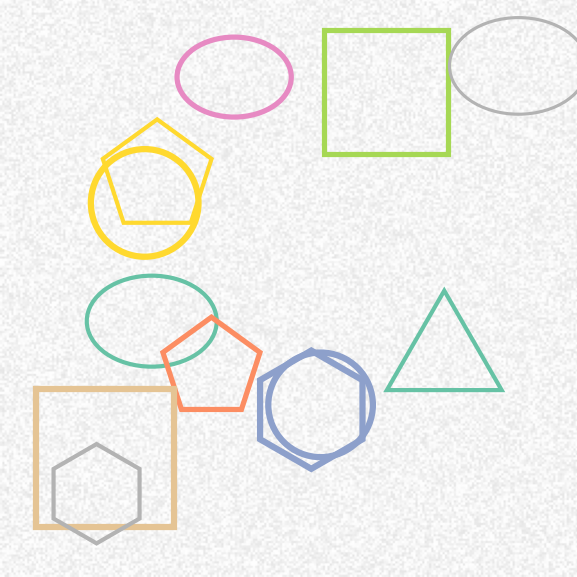[{"shape": "oval", "thickness": 2, "radius": 0.56, "center": [0.263, 0.443]}, {"shape": "triangle", "thickness": 2, "radius": 0.57, "center": [0.769, 0.381]}, {"shape": "pentagon", "thickness": 2.5, "radius": 0.44, "center": [0.366, 0.362]}, {"shape": "circle", "thickness": 3, "radius": 0.45, "center": [0.555, 0.298]}, {"shape": "hexagon", "thickness": 3, "radius": 0.51, "center": [0.539, 0.29]}, {"shape": "oval", "thickness": 2.5, "radius": 0.49, "center": [0.405, 0.866]}, {"shape": "square", "thickness": 2.5, "radius": 0.53, "center": [0.668, 0.839]}, {"shape": "circle", "thickness": 3, "radius": 0.47, "center": [0.251, 0.648]}, {"shape": "pentagon", "thickness": 2, "radius": 0.49, "center": [0.272, 0.693]}, {"shape": "square", "thickness": 3, "radius": 0.6, "center": [0.181, 0.206]}, {"shape": "hexagon", "thickness": 2, "radius": 0.43, "center": [0.167, 0.144]}, {"shape": "oval", "thickness": 1.5, "radius": 0.6, "center": [0.898, 0.885]}]